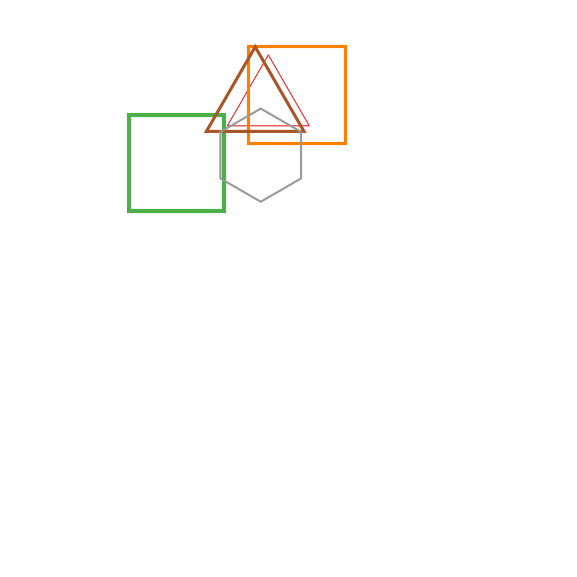[{"shape": "triangle", "thickness": 0.5, "radius": 0.41, "center": [0.465, 0.822]}, {"shape": "square", "thickness": 2, "radius": 0.41, "center": [0.305, 0.717]}, {"shape": "square", "thickness": 1.5, "radius": 0.42, "center": [0.513, 0.836]}, {"shape": "triangle", "thickness": 1.5, "radius": 0.49, "center": [0.442, 0.82]}, {"shape": "hexagon", "thickness": 1, "radius": 0.4, "center": [0.451, 0.73]}]